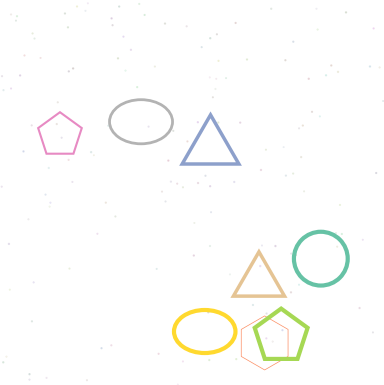[{"shape": "circle", "thickness": 3, "radius": 0.35, "center": [0.833, 0.328]}, {"shape": "hexagon", "thickness": 0.5, "radius": 0.35, "center": [0.687, 0.109]}, {"shape": "triangle", "thickness": 2.5, "radius": 0.43, "center": [0.547, 0.617]}, {"shape": "pentagon", "thickness": 1.5, "radius": 0.3, "center": [0.156, 0.649]}, {"shape": "pentagon", "thickness": 3, "radius": 0.36, "center": [0.73, 0.126]}, {"shape": "oval", "thickness": 3, "radius": 0.4, "center": [0.532, 0.139]}, {"shape": "triangle", "thickness": 2.5, "radius": 0.38, "center": [0.673, 0.269]}, {"shape": "oval", "thickness": 2, "radius": 0.41, "center": [0.366, 0.684]}]